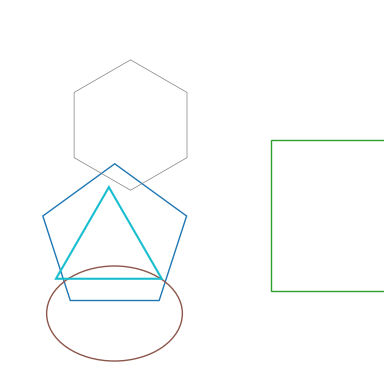[{"shape": "pentagon", "thickness": 1, "radius": 0.98, "center": [0.298, 0.378]}, {"shape": "square", "thickness": 1, "radius": 0.98, "center": [0.899, 0.44]}, {"shape": "oval", "thickness": 1, "radius": 0.88, "center": [0.297, 0.186]}, {"shape": "hexagon", "thickness": 0.5, "radius": 0.85, "center": [0.339, 0.675]}, {"shape": "triangle", "thickness": 1.5, "radius": 0.79, "center": [0.283, 0.355]}]